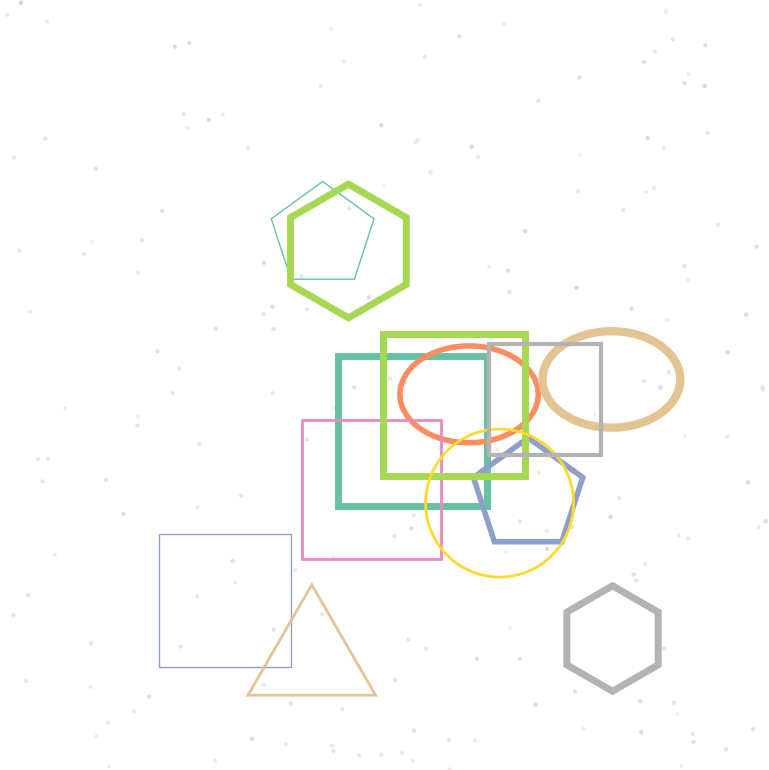[{"shape": "square", "thickness": 2.5, "radius": 0.48, "center": [0.536, 0.44]}, {"shape": "pentagon", "thickness": 0.5, "radius": 0.35, "center": [0.419, 0.694]}, {"shape": "oval", "thickness": 2, "radius": 0.45, "center": [0.609, 0.488]}, {"shape": "pentagon", "thickness": 2, "radius": 0.37, "center": [0.686, 0.357]}, {"shape": "square", "thickness": 0.5, "radius": 0.43, "center": [0.292, 0.22]}, {"shape": "square", "thickness": 1, "radius": 0.45, "center": [0.483, 0.364]}, {"shape": "square", "thickness": 2.5, "radius": 0.46, "center": [0.589, 0.474]}, {"shape": "hexagon", "thickness": 2.5, "radius": 0.43, "center": [0.452, 0.674]}, {"shape": "circle", "thickness": 1, "radius": 0.48, "center": [0.649, 0.347]}, {"shape": "oval", "thickness": 3, "radius": 0.45, "center": [0.794, 0.507]}, {"shape": "triangle", "thickness": 1, "radius": 0.48, "center": [0.405, 0.145]}, {"shape": "hexagon", "thickness": 2.5, "radius": 0.34, "center": [0.795, 0.171]}, {"shape": "square", "thickness": 1.5, "radius": 0.36, "center": [0.708, 0.481]}]